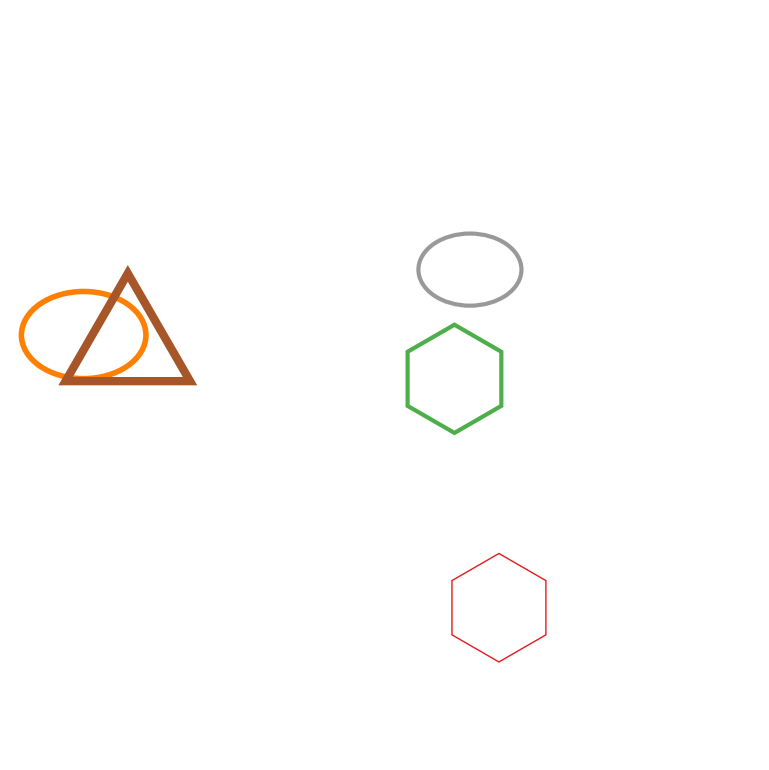[{"shape": "hexagon", "thickness": 0.5, "radius": 0.35, "center": [0.648, 0.211]}, {"shape": "hexagon", "thickness": 1.5, "radius": 0.35, "center": [0.59, 0.508]}, {"shape": "oval", "thickness": 2, "radius": 0.4, "center": [0.109, 0.565]}, {"shape": "triangle", "thickness": 3, "radius": 0.47, "center": [0.166, 0.552]}, {"shape": "oval", "thickness": 1.5, "radius": 0.33, "center": [0.61, 0.65]}]